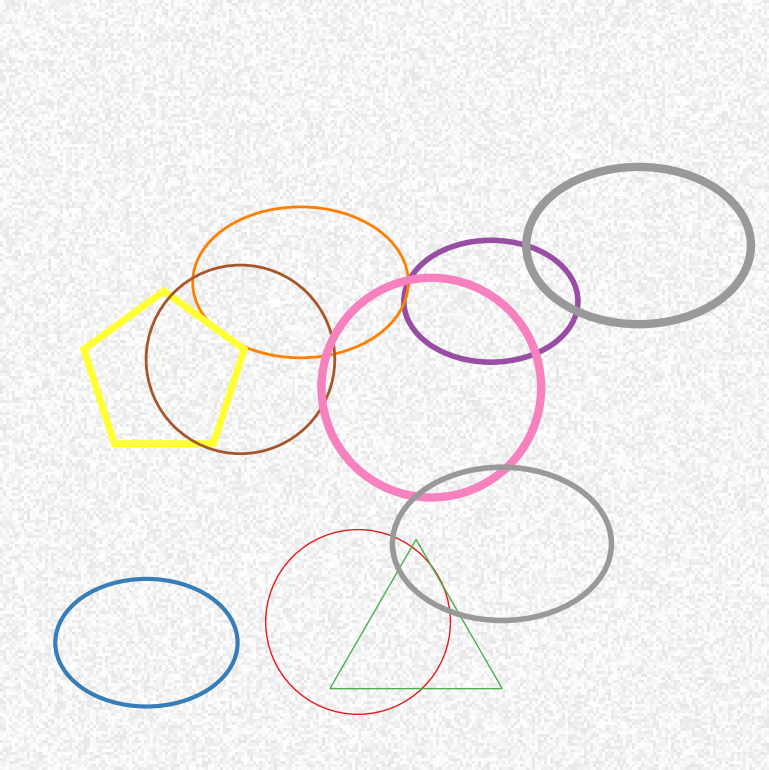[{"shape": "circle", "thickness": 0.5, "radius": 0.6, "center": [0.465, 0.192]}, {"shape": "oval", "thickness": 1.5, "radius": 0.59, "center": [0.19, 0.165]}, {"shape": "triangle", "thickness": 0.5, "radius": 0.65, "center": [0.54, 0.17]}, {"shape": "oval", "thickness": 2, "radius": 0.57, "center": [0.638, 0.609]}, {"shape": "oval", "thickness": 1, "radius": 0.7, "center": [0.39, 0.633]}, {"shape": "pentagon", "thickness": 2.5, "radius": 0.55, "center": [0.213, 0.512]}, {"shape": "circle", "thickness": 1, "radius": 0.61, "center": [0.312, 0.533]}, {"shape": "circle", "thickness": 3, "radius": 0.71, "center": [0.56, 0.497]}, {"shape": "oval", "thickness": 2, "radius": 0.71, "center": [0.652, 0.294]}, {"shape": "oval", "thickness": 3, "radius": 0.73, "center": [0.829, 0.681]}]